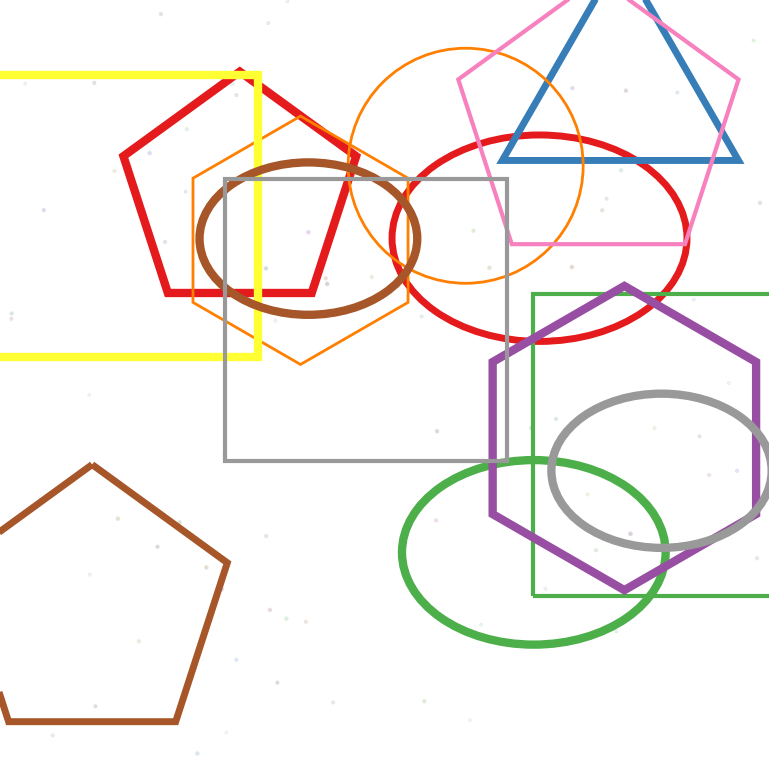[{"shape": "oval", "thickness": 2.5, "radius": 0.96, "center": [0.701, 0.691]}, {"shape": "pentagon", "thickness": 3, "radius": 0.79, "center": [0.311, 0.748]}, {"shape": "triangle", "thickness": 2.5, "radius": 0.89, "center": [0.806, 0.88]}, {"shape": "oval", "thickness": 3, "radius": 0.86, "center": [0.693, 0.283]}, {"shape": "square", "thickness": 1.5, "radius": 0.98, "center": [0.889, 0.422]}, {"shape": "hexagon", "thickness": 3, "radius": 0.99, "center": [0.811, 0.431]}, {"shape": "hexagon", "thickness": 1, "radius": 0.81, "center": [0.39, 0.688]}, {"shape": "circle", "thickness": 1, "radius": 0.76, "center": [0.605, 0.785]}, {"shape": "square", "thickness": 3, "radius": 0.92, "center": [0.152, 0.72]}, {"shape": "pentagon", "thickness": 2.5, "radius": 0.92, "center": [0.12, 0.212]}, {"shape": "oval", "thickness": 3, "radius": 0.71, "center": [0.401, 0.69]}, {"shape": "pentagon", "thickness": 1.5, "radius": 0.96, "center": [0.777, 0.838]}, {"shape": "square", "thickness": 1.5, "radius": 0.91, "center": [0.475, 0.584]}, {"shape": "oval", "thickness": 3, "radius": 0.72, "center": [0.859, 0.389]}]